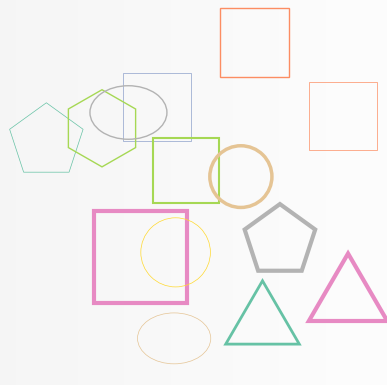[{"shape": "triangle", "thickness": 2, "radius": 0.55, "center": [0.677, 0.161]}, {"shape": "pentagon", "thickness": 0.5, "radius": 0.5, "center": [0.12, 0.633]}, {"shape": "square", "thickness": 0.5, "radius": 0.44, "center": [0.885, 0.699]}, {"shape": "square", "thickness": 1, "radius": 0.45, "center": [0.657, 0.889]}, {"shape": "square", "thickness": 0.5, "radius": 0.44, "center": [0.405, 0.722]}, {"shape": "square", "thickness": 3, "radius": 0.6, "center": [0.363, 0.332]}, {"shape": "triangle", "thickness": 3, "radius": 0.58, "center": [0.898, 0.225]}, {"shape": "hexagon", "thickness": 1, "radius": 0.5, "center": [0.263, 0.667]}, {"shape": "square", "thickness": 1.5, "radius": 0.43, "center": [0.48, 0.557]}, {"shape": "circle", "thickness": 0.5, "radius": 0.45, "center": [0.453, 0.345]}, {"shape": "circle", "thickness": 2.5, "radius": 0.4, "center": [0.622, 0.541]}, {"shape": "oval", "thickness": 0.5, "radius": 0.47, "center": [0.449, 0.121]}, {"shape": "pentagon", "thickness": 3, "radius": 0.48, "center": [0.722, 0.374]}, {"shape": "oval", "thickness": 1, "radius": 0.5, "center": [0.331, 0.708]}]